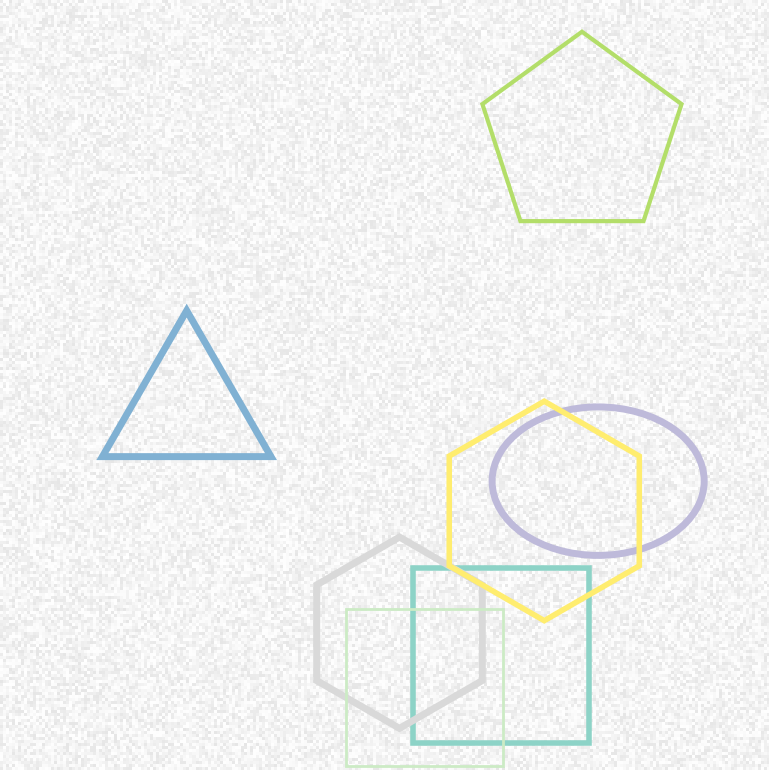[{"shape": "square", "thickness": 2, "radius": 0.57, "center": [0.651, 0.149]}, {"shape": "oval", "thickness": 2.5, "radius": 0.69, "center": [0.777, 0.375]}, {"shape": "triangle", "thickness": 2.5, "radius": 0.63, "center": [0.242, 0.47]}, {"shape": "pentagon", "thickness": 1.5, "radius": 0.68, "center": [0.756, 0.823]}, {"shape": "hexagon", "thickness": 2.5, "radius": 0.62, "center": [0.519, 0.178]}, {"shape": "square", "thickness": 1, "radius": 0.51, "center": [0.552, 0.107]}, {"shape": "hexagon", "thickness": 2, "radius": 0.71, "center": [0.707, 0.336]}]